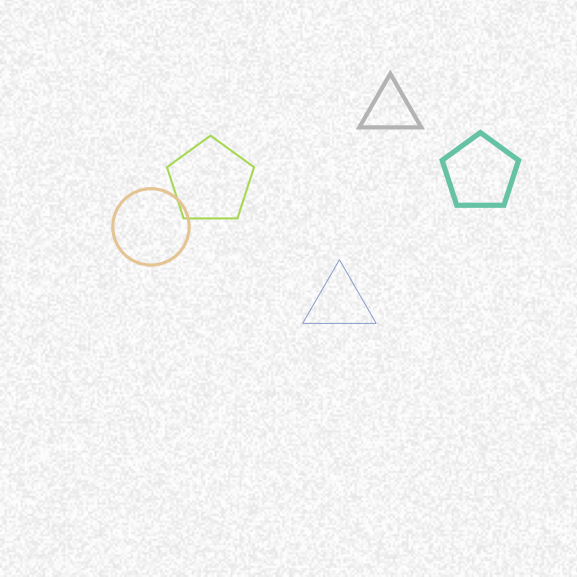[{"shape": "pentagon", "thickness": 2.5, "radius": 0.35, "center": [0.832, 0.7]}, {"shape": "triangle", "thickness": 0.5, "radius": 0.37, "center": [0.588, 0.476]}, {"shape": "pentagon", "thickness": 1, "radius": 0.4, "center": [0.365, 0.685]}, {"shape": "circle", "thickness": 1.5, "radius": 0.33, "center": [0.261, 0.606]}, {"shape": "triangle", "thickness": 2, "radius": 0.31, "center": [0.676, 0.81]}]